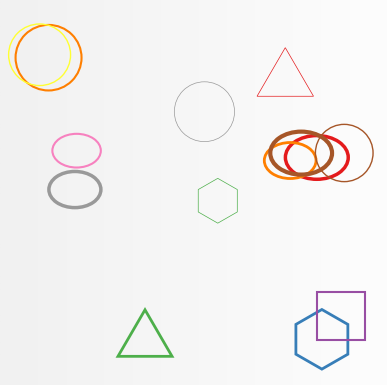[{"shape": "oval", "thickness": 2.5, "radius": 0.41, "center": [0.818, 0.591]}, {"shape": "triangle", "thickness": 0.5, "radius": 0.42, "center": [0.736, 0.792]}, {"shape": "hexagon", "thickness": 2, "radius": 0.39, "center": [0.831, 0.119]}, {"shape": "hexagon", "thickness": 0.5, "radius": 0.29, "center": [0.562, 0.479]}, {"shape": "triangle", "thickness": 2, "radius": 0.4, "center": [0.374, 0.115]}, {"shape": "square", "thickness": 1.5, "radius": 0.31, "center": [0.881, 0.179]}, {"shape": "circle", "thickness": 1.5, "radius": 0.43, "center": [0.125, 0.85]}, {"shape": "oval", "thickness": 2, "radius": 0.33, "center": [0.749, 0.583]}, {"shape": "circle", "thickness": 1, "radius": 0.4, "center": [0.102, 0.858]}, {"shape": "circle", "thickness": 1, "radius": 0.37, "center": [0.888, 0.603]}, {"shape": "oval", "thickness": 3, "radius": 0.4, "center": [0.777, 0.602]}, {"shape": "oval", "thickness": 1.5, "radius": 0.31, "center": [0.198, 0.609]}, {"shape": "circle", "thickness": 0.5, "radius": 0.39, "center": [0.528, 0.71]}, {"shape": "oval", "thickness": 2.5, "radius": 0.34, "center": [0.193, 0.508]}]